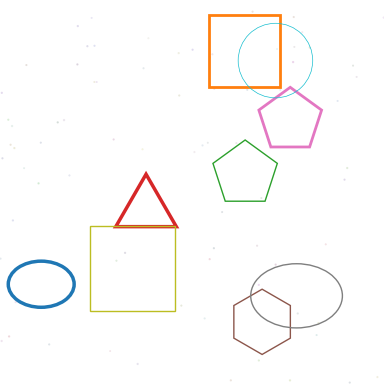[{"shape": "oval", "thickness": 2.5, "radius": 0.43, "center": [0.107, 0.262]}, {"shape": "square", "thickness": 2, "radius": 0.46, "center": [0.635, 0.867]}, {"shape": "pentagon", "thickness": 1, "radius": 0.44, "center": [0.637, 0.548]}, {"shape": "triangle", "thickness": 2.5, "radius": 0.45, "center": [0.379, 0.457]}, {"shape": "hexagon", "thickness": 1, "radius": 0.42, "center": [0.681, 0.164]}, {"shape": "pentagon", "thickness": 2, "radius": 0.43, "center": [0.754, 0.688]}, {"shape": "oval", "thickness": 1, "radius": 0.6, "center": [0.77, 0.232]}, {"shape": "square", "thickness": 1, "radius": 0.55, "center": [0.344, 0.303]}, {"shape": "circle", "thickness": 0.5, "radius": 0.48, "center": [0.715, 0.843]}]